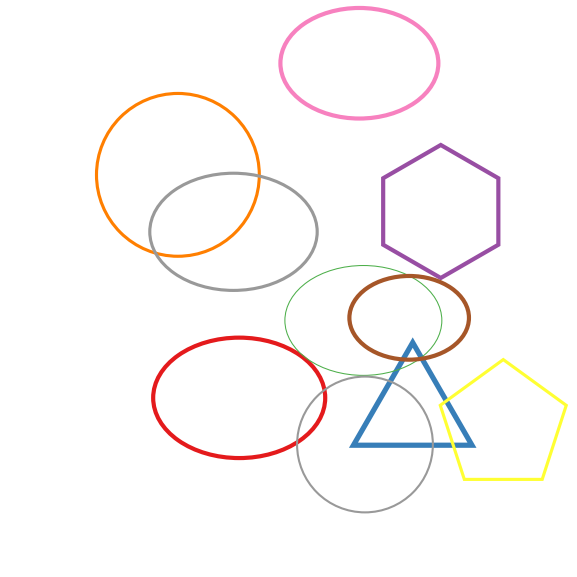[{"shape": "oval", "thickness": 2, "radius": 0.74, "center": [0.414, 0.31]}, {"shape": "triangle", "thickness": 2.5, "radius": 0.59, "center": [0.715, 0.287]}, {"shape": "oval", "thickness": 0.5, "radius": 0.68, "center": [0.629, 0.444]}, {"shape": "hexagon", "thickness": 2, "radius": 0.58, "center": [0.763, 0.633]}, {"shape": "circle", "thickness": 1.5, "radius": 0.7, "center": [0.308, 0.696]}, {"shape": "pentagon", "thickness": 1.5, "radius": 0.57, "center": [0.871, 0.262]}, {"shape": "oval", "thickness": 2, "radius": 0.52, "center": [0.709, 0.449]}, {"shape": "oval", "thickness": 2, "radius": 0.68, "center": [0.622, 0.89]}, {"shape": "oval", "thickness": 1.5, "radius": 0.72, "center": [0.404, 0.598]}, {"shape": "circle", "thickness": 1, "radius": 0.59, "center": [0.632, 0.229]}]